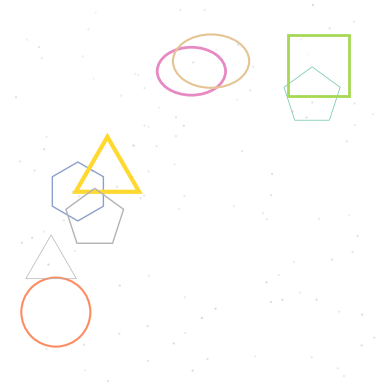[{"shape": "pentagon", "thickness": 0.5, "radius": 0.38, "center": [0.811, 0.75]}, {"shape": "circle", "thickness": 1.5, "radius": 0.45, "center": [0.145, 0.189]}, {"shape": "hexagon", "thickness": 1, "radius": 0.38, "center": [0.202, 0.503]}, {"shape": "oval", "thickness": 2, "radius": 0.44, "center": [0.497, 0.815]}, {"shape": "square", "thickness": 2, "radius": 0.4, "center": [0.828, 0.83]}, {"shape": "triangle", "thickness": 3, "radius": 0.48, "center": [0.279, 0.549]}, {"shape": "oval", "thickness": 1.5, "radius": 0.5, "center": [0.548, 0.841]}, {"shape": "pentagon", "thickness": 1, "radius": 0.39, "center": [0.246, 0.432]}, {"shape": "triangle", "thickness": 0.5, "radius": 0.38, "center": [0.133, 0.314]}]